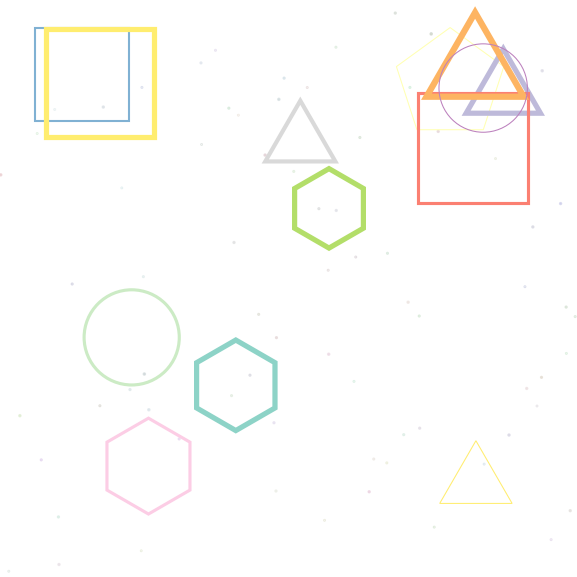[{"shape": "hexagon", "thickness": 2.5, "radius": 0.39, "center": [0.408, 0.332]}, {"shape": "pentagon", "thickness": 0.5, "radius": 0.49, "center": [0.779, 0.854]}, {"shape": "triangle", "thickness": 2.5, "radius": 0.37, "center": [0.872, 0.84]}, {"shape": "square", "thickness": 1.5, "radius": 0.48, "center": [0.819, 0.743]}, {"shape": "square", "thickness": 1, "radius": 0.41, "center": [0.142, 0.87]}, {"shape": "triangle", "thickness": 3, "radius": 0.49, "center": [0.823, 0.88]}, {"shape": "hexagon", "thickness": 2.5, "radius": 0.34, "center": [0.57, 0.638]}, {"shape": "hexagon", "thickness": 1.5, "radius": 0.41, "center": [0.257, 0.192]}, {"shape": "triangle", "thickness": 2, "radius": 0.35, "center": [0.52, 0.755]}, {"shape": "circle", "thickness": 0.5, "radius": 0.38, "center": [0.837, 0.847]}, {"shape": "circle", "thickness": 1.5, "radius": 0.41, "center": [0.228, 0.415]}, {"shape": "triangle", "thickness": 0.5, "radius": 0.36, "center": [0.824, 0.164]}, {"shape": "square", "thickness": 2.5, "radius": 0.47, "center": [0.174, 0.855]}]